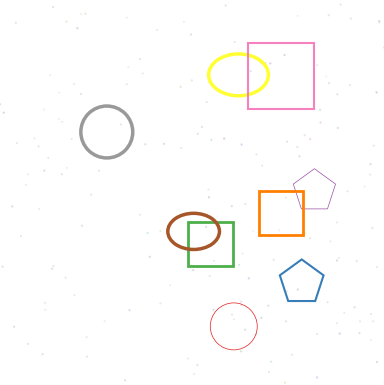[{"shape": "circle", "thickness": 0.5, "radius": 0.31, "center": [0.607, 0.152]}, {"shape": "pentagon", "thickness": 1.5, "radius": 0.3, "center": [0.784, 0.266]}, {"shape": "square", "thickness": 2, "radius": 0.29, "center": [0.546, 0.366]}, {"shape": "pentagon", "thickness": 0.5, "radius": 0.29, "center": [0.817, 0.504]}, {"shape": "square", "thickness": 2, "radius": 0.29, "center": [0.73, 0.447]}, {"shape": "oval", "thickness": 2.5, "radius": 0.39, "center": [0.62, 0.806]}, {"shape": "oval", "thickness": 2.5, "radius": 0.34, "center": [0.503, 0.399]}, {"shape": "square", "thickness": 1.5, "radius": 0.43, "center": [0.73, 0.803]}, {"shape": "circle", "thickness": 2.5, "radius": 0.34, "center": [0.277, 0.657]}]